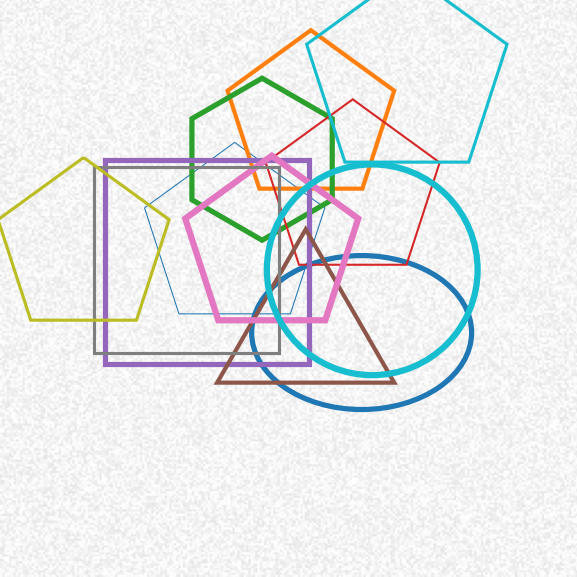[{"shape": "oval", "thickness": 2.5, "radius": 0.95, "center": [0.626, 0.423]}, {"shape": "pentagon", "thickness": 0.5, "radius": 0.82, "center": [0.406, 0.588]}, {"shape": "pentagon", "thickness": 2, "radius": 0.76, "center": [0.538, 0.795]}, {"shape": "hexagon", "thickness": 2.5, "radius": 0.7, "center": [0.454, 0.723]}, {"shape": "pentagon", "thickness": 1, "radius": 0.79, "center": [0.611, 0.669]}, {"shape": "square", "thickness": 2.5, "radius": 0.88, "center": [0.358, 0.546]}, {"shape": "triangle", "thickness": 2, "radius": 0.89, "center": [0.529, 0.425]}, {"shape": "pentagon", "thickness": 3, "radius": 0.79, "center": [0.471, 0.572]}, {"shape": "square", "thickness": 1.5, "radius": 0.8, "center": [0.323, 0.549]}, {"shape": "pentagon", "thickness": 1.5, "radius": 0.78, "center": [0.145, 0.571]}, {"shape": "circle", "thickness": 3, "radius": 0.91, "center": [0.645, 0.532]}, {"shape": "pentagon", "thickness": 1.5, "radius": 0.91, "center": [0.704, 0.866]}]